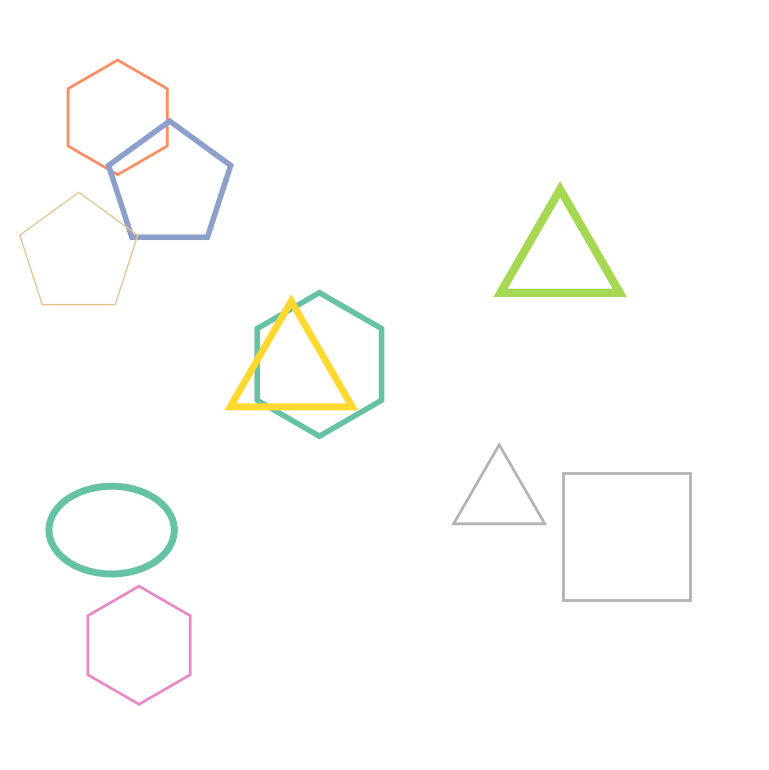[{"shape": "oval", "thickness": 2.5, "radius": 0.41, "center": [0.145, 0.312]}, {"shape": "hexagon", "thickness": 2, "radius": 0.47, "center": [0.415, 0.527]}, {"shape": "hexagon", "thickness": 1, "radius": 0.37, "center": [0.153, 0.848]}, {"shape": "pentagon", "thickness": 2, "radius": 0.42, "center": [0.22, 0.759]}, {"shape": "hexagon", "thickness": 1, "radius": 0.38, "center": [0.181, 0.162]}, {"shape": "triangle", "thickness": 3, "radius": 0.45, "center": [0.727, 0.664]}, {"shape": "triangle", "thickness": 2.5, "radius": 0.46, "center": [0.378, 0.517]}, {"shape": "pentagon", "thickness": 0.5, "radius": 0.4, "center": [0.102, 0.67]}, {"shape": "triangle", "thickness": 1, "radius": 0.34, "center": [0.648, 0.354]}, {"shape": "square", "thickness": 1, "radius": 0.41, "center": [0.814, 0.304]}]